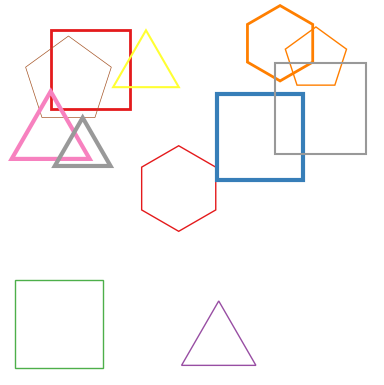[{"shape": "hexagon", "thickness": 1, "radius": 0.56, "center": [0.464, 0.51]}, {"shape": "square", "thickness": 2, "radius": 0.51, "center": [0.234, 0.82]}, {"shape": "square", "thickness": 3, "radius": 0.56, "center": [0.675, 0.644]}, {"shape": "square", "thickness": 1, "radius": 0.57, "center": [0.153, 0.159]}, {"shape": "triangle", "thickness": 1, "radius": 0.56, "center": [0.568, 0.107]}, {"shape": "hexagon", "thickness": 2, "radius": 0.49, "center": [0.727, 0.888]}, {"shape": "pentagon", "thickness": 1, "radius": 0.42, "center": [0.821, 0.846]}, {"shape": "triangle", "thickness": 1.5, "radius": 0.49, "center": [0.379, 0.823]}, {"shape": "pentagon", "thickness": 0.5, "radius": 0.59, "center": [0.178, 0.789]}, {"shape": "triangle", "thickness": 3, "radius": 0.58, "center": [0.132, 0.646]}, {"shape": "square", "thickness": 1.5, "radius": 0.59, "center": [0.833, 0.719]}, {"shape": "triangle", "thickness": 3, "radius": 0.42, "center": [0.215, 0.611]}]